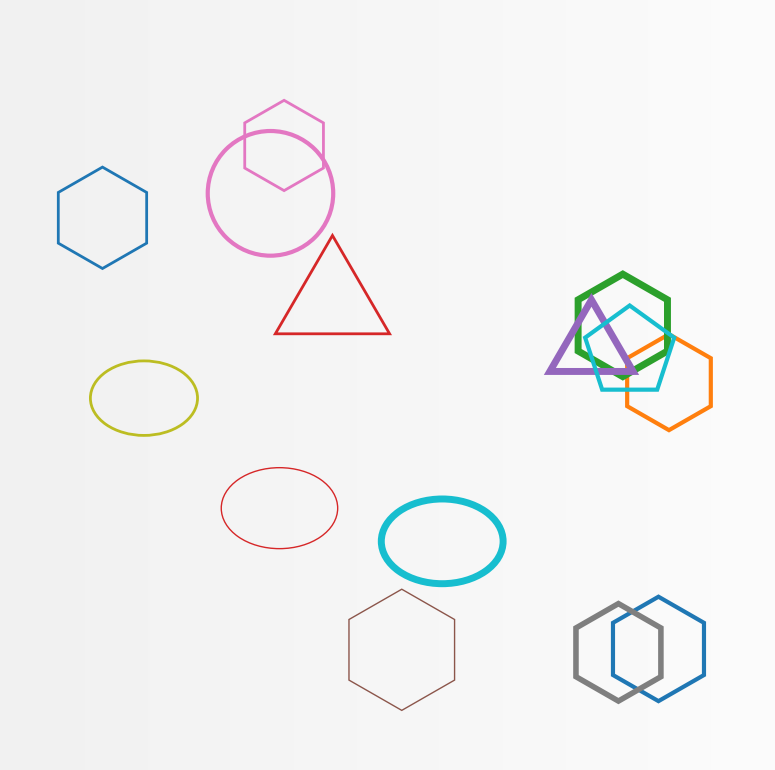[{"shape": "hexagon", "thickness": 1.5, "radius": 0.34, "center": [0.85, 0.157]}, {"shape": "hexagon", "thickness": 1, "radius": 0.33, "center": [0.132, 0.717]}, {"shape": "hexagon", "thickness": 1.5, "radius": 0.31, "center": [0.863, 0.504]}, {"shape": "hexagon", "thickness": 2.5, "radius": 0.33, "center": [0.804, 0.577]}, {"shape": "oval", "thickness": 0.5, "radius": 0.38, "center": [0.361, 0.34]}, {"shape": "triangle", "thickness": 1, "radius": 0.43, "center": [0.429, 0.609]}, {"shape": "triangle", "thickness": 2.5, "radius": 0.31, "center": [0.763, 0.549]}, {"shape": "hexagon", "thickness": 0.5, "radius": 0.39, "center": [0.518, 0.156]}, {"shape": "hexagon", "thickness": 1, "radius": 0.29, "center": [0.367, 0.811]}, {"shape": "circle", "thickness": 1.5, "radius": 0.4, "center": [0.349, 0.749]}, {"shape": "hexagon", "thickness": 2, "radius": 0.32, "center": [0.798, 0.153]}, {"shape": "oval", "thickness": 1, "radius": 0.35, "center": [0.186, 0.483]}, {"shape": "pentagon", "thickness": 1.5, "radius": 0.3, "center": [0.812, 0.543]}, {"shape": "oval", "thickness": 2.5, "radius": 0.39, "center": [0.571, 0.297]}]